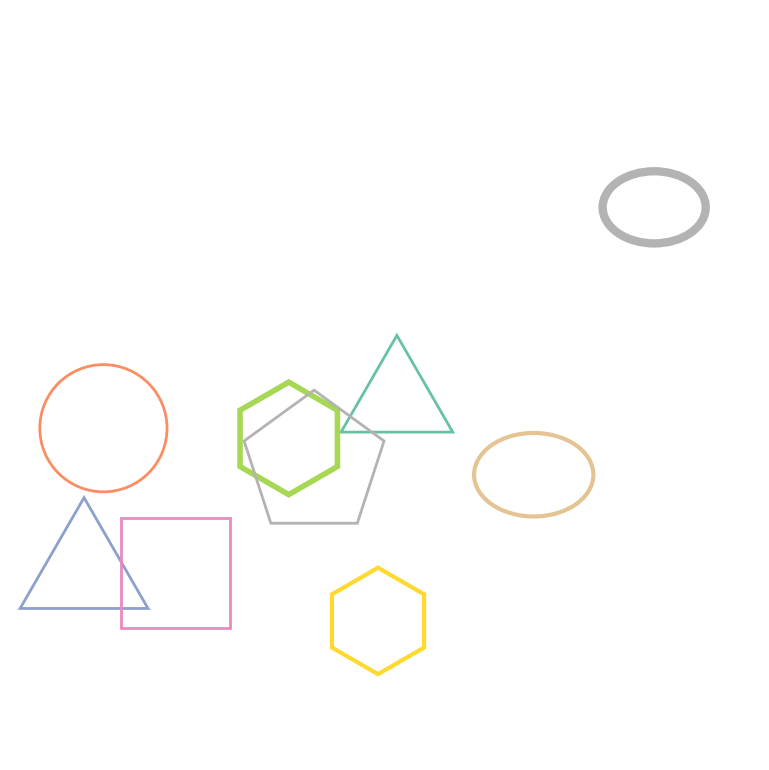[{"shape": "triangle", "thickness": 1, "radius": 0.42, "center": [0.515, 0.481]}, {"shape": "circle", "thickness": 1, "radius": 0.41, "center": [0.134, 0.444]}, {"shape": "triangle", "thickness": 1, "radius": 0.48, "center": [0.109, 0.258]}, {"shape": "square", "thickness": 1, "radius": 0.36, "center": [0.228, 0.256]}, {"shape": "hexagon", "thickness": 2, "radius": 0.37, "center": [0.375, 0.431]}, {"shape": "hexagon", "thickness": 1.5, "radius": 0.35, "center": [0.491, 0.194]}, {"shape": "oval", "thickness": 1.5, "radius": 0.39, "center": [0.693, 0.383]}, {"shape": "pentagon", "thickness": 1, "radius": 0.48, "center": [0.408, 0.398]}, {"shape": "oval", "thickness": 3, "radius": 0.33, "center": [0.85, 0.731]}]